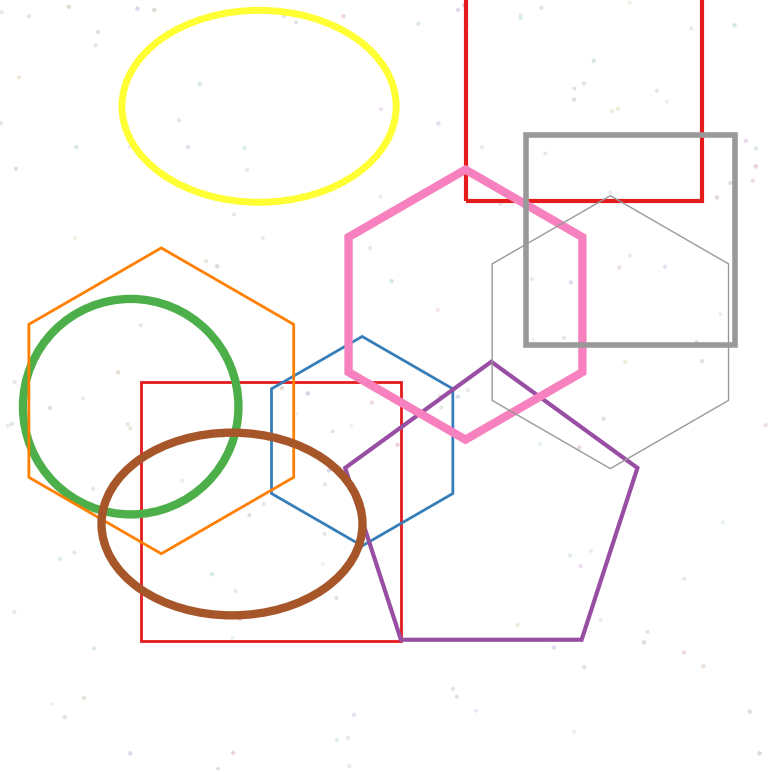[{"shape": "square", "thickness": 1, "radius": 0.84, "center": [0.352, 0.336]}, {"shape": "square", "thickness": 1.5, "radius": 0.77, "center": [0.759, 0.893]}, {"shape": "hexagon", "thickness": 1, "radius": 0.68, "center": [0.47, 0.427]}, {"shape": "circle", "thickness": 3, "radius": 0.7, "center": [0.17, 0.472]}, {"shape": "pentagon", "thickness": 1.5, "radius": 1.0, "center": [0.638, 0.331]}, {"shape": "hexagon", "thickness": 1, "radius": 0.99, "center": [0.209, 0.479]}, {"shape": "oval", "thickness": 2.5, "radius": 0.89, "center": [0.336, 0.862]}, {"shape": "oval", "thickness": 3, "radius": 0.85, "center": [0.301, 0.319]}, {"shape": "hexagon", "thickness": 3, "radius": 0.88, "center": [0.604, 0.604]}, {"shape": "hexagon", "thickness": 0.5, "radius": 0.89, "center": [0.793, 0.569]}, {"shape": "square", "thickness": 2, "radius": 0.68, "center": [0.819, 0.688]}]